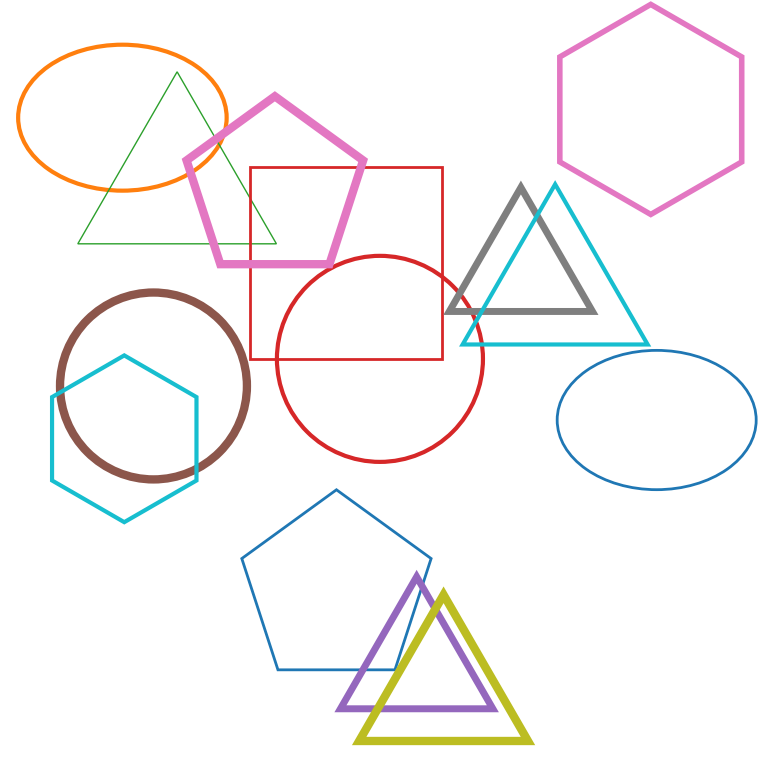[{"shape": "pentagon", "thickness": 1, "radius": 0.65, "center": [0.437, 0.235]}, {"shape": "oval", "thickness": 1, "radius": 0.65, "center": [0.853, 0.455]}, {"shape": "oval", "thickness": 1.5, "radius": 0.68, "center": [0.159, 0.847]}, {"shape": "triangle", "thickness": 0.5, "radius": 0.74, "center": [0.23, 0.758]}, {"shape": "square", "thickness": 1, "radius": 0.62, "center": [0.449, 0.658]}, {"shape": "circle", "thickness": 1.5, "radius": 0.67, "center": [0.493, 0.534]}, {"shape": "triangle", "thickness": 2.5, "radius": 0.57, "center": [0.541, 0.137]}, {"shape": "circle", "thickness": 3, "radius": 0.61, "center": [0.199, 0.499]}, {"shape": "pentagon", "thickness": 3, "radius": 0.6, "center": [0.357, 0.754]}, {"shape": "hexagon", "thickness": 2, "radius": 0.68, "center": [0.845, 0.858]}, {"shape": "triangle", "thickness": 2.5, "radius": 0.54, "center": [0.676, 0.649]}, {"shape": "triangle", "thickness": 3, "radius": 0.63, "center": [0.576, 0.101]}, {"shape": "hexagon", "thickness": 1.5, "radius": 0.54, "center": [0.161, 0.43]}, {"shape": "triangle", "thickness": 1.5, "radius": 0.69, "center": [0.721, 0.622]}]